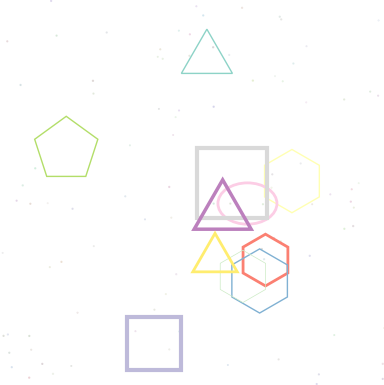[{"shape": "triangle", "thickness": 1, "radius": 0.38, "center": [0.537, 0.848]}, {"shape": "hexagon", "thickness": 1, "radius": 0.41, "center": [0.758, 0.53]}, {"shape": "square", "thickness": 3, "radius": 0.35, "center": [0.4, 0.107]}, {"shape": "hexagon", "thickness": 2, "radius": 0.34, "center": [0.69, 0.325]}, {"shape": "hexagon", "thickness": 1, "radius": 0.42, "center": [0.674, 0.27]}, {"shape": "pentagon", "thickness": 1, "radius": 0.43, "center": [0.172, 0.612]}, {"shape": "oval", "thickness": 2, "radius": 0.38, "center": [0.643, 0.471]}, {"shape": "square", "thickness": 3, "radius": 0.45, "center": [0.603, 0.525]}, {"shape": "triangle", "thickness": 2.5, "radius": 0.43, "center": [0.578, 0.447]}, {"shape": "hexagon", "thickness": 0.5, "radius": 0.34, "center": [0.631, 0.282]}, {"shape": "triangle", "thickness": 2, "radius": 0.33, "center": [0.558, 0.327]}]